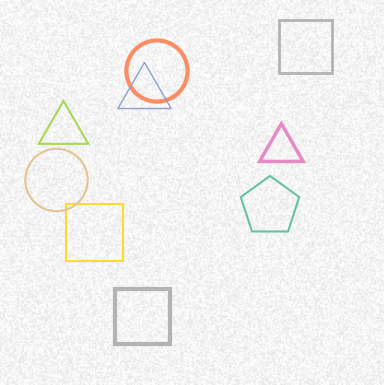[{"shape": "pentagon", "thickness": 1.5, "radius": 0.4, "center": [0.701, 0.463]}, {"shape": "circle", "thickness": 3, "radius": 0.4, "center": [0.408, 0.815]}, {"shape": "triangle", "thickness": 1, "radius": 0.4, "center": [0.375, 0.758]}, {"shape": "triangle", "thickness": 2.5, "radius": 0.33, "center": [0.731, 0.613]}, {"shape": "triangle", "thickness": 1.5, "radius": 0.37, "center": [0.165, 0.664]}, {"shape": "square", "thickness": 1.5, "radius": 0.37, "center": [0.245, 0.397]}, {"shape": "circle", "thickness": 1.5, "radius": 0.41, "center": [0.147, 0.532]}, {"shape": "square", "thickness": 3, "radius": 0.36, "center": [0.37, 0.179]}, {"shape": "square", "thickness": 2, "radius": 0.34, "center": [0.793, 0.88]}]